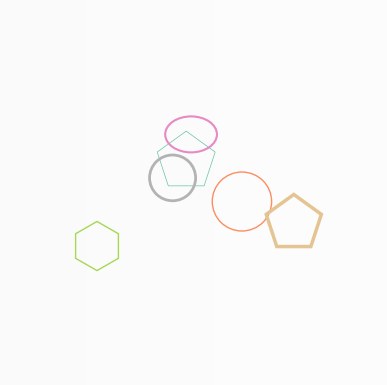[{"shape": "pentagon", "thickness": 0.5, "radius": 0.39, "center": [0.481, 0.581]}, {"shape": "circle", "thickness": 1, "radius": 0.38, "center": [0.624, 0.477]}, {"shape": "oval", "thickness": 1.5, "radius": 0.33, "center": [0.493, 0.651]}, {"shape": "hexagon", "thickness": 1, "radius": 0.32, "center": [0.25, 0.361]}, {"shape": "pentagon", "thickness": 2.5, "radius": 0.37, "center": [0.758, 0.42]}, {"shape": "circle", "thickness": 2, "radius": 0.3, "center": [0.445, 0.538]}]